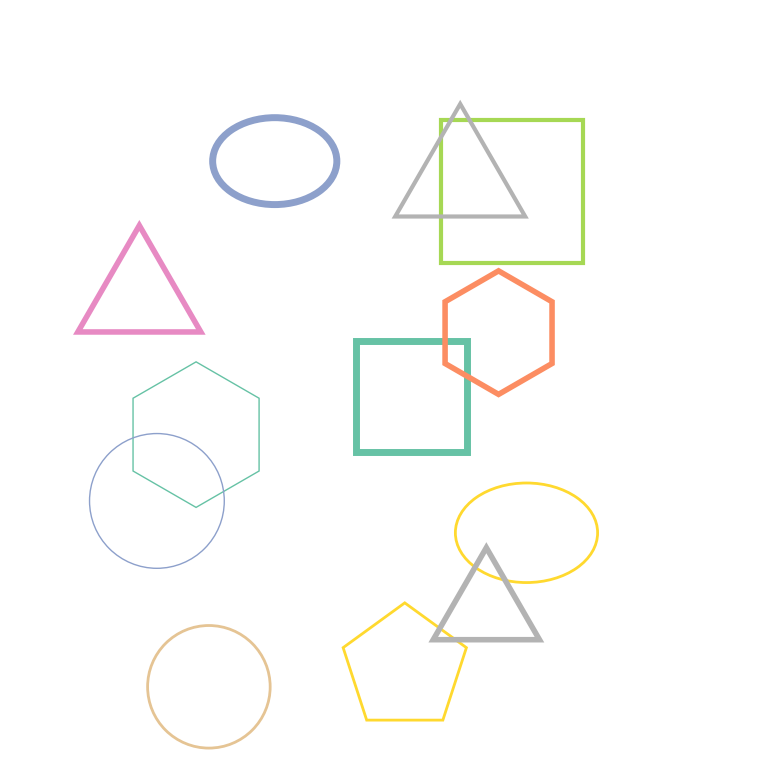[{"shape": "square", "thickness": 2.5, "radius": 0.36, "center": [0.535, 0.485]}, {"shape": "hexagon", "thickness": 0.5, "radius": 0.47, "center": [0.255, 0.436]}, {"shape": "hexagon", "thickness": 2, "radius": 0.4, "center": [0.647, 0.568]}, {"shape": "circle", "thickness": 0.5, "radius": 0.44, "center": [0.204, 0.349]}, {"shape": "oval", "thickness": 2.5, "radius": 0.4, "center": [0.357, 0.791]}, {"shape": "triangle", "thickness": 2, "radius": 0.46, "center": [0.181, 0.615]}, {"shape": "square", "thickness": 1.5, "radius": 0.46, "center": [0.665, 0.751]}, {"shape": "pentagon", "thickness": 1, "radius": 0.42, "center": [0.526, 0.133]}, {"shape": "oval", "thickness": 1, "radius": 0.46, "center": [0.684, 0.308]}, {"shape": "circle", "thickness": 1, "radius": 0.4, "center": [0.271, 0.108]}, {"shape": "triangle", "thickness": 2, "radius": 0.4, "center": [0.632, 0.209]}, {"shape": "triangle", "thickness": 1.5, "radius": 0.49, "center": [0.598, 0.768]}]